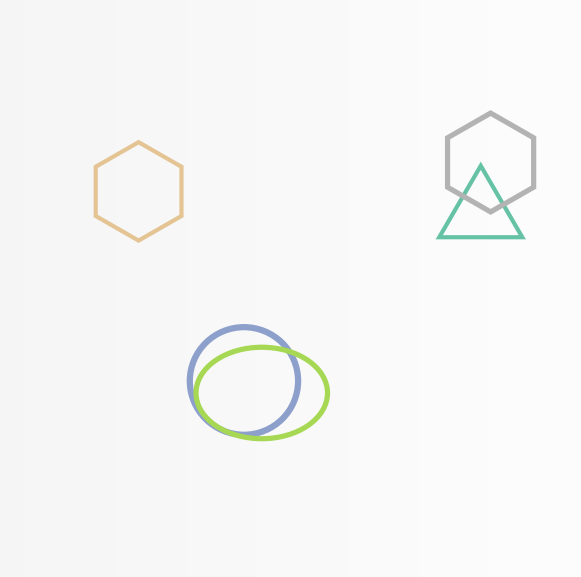[{"shape": "triangle", "thickness": 2, "radius": 0.41, "center": [0.827, 0.63]}, {"shape": "circle", "thickness": 3, "radius": 0.47, "center": [0.42, 0.339]}, {"shape": "oval", "thickness": 2.5, "radius": 0.57, "center": [0.45, 0.319]}, {"shape": "hexagon", "thickness": 2, "radius": 0.43, "center": [0.238, 0.668]}, {"shape": "hexagon", "thickness": 2.5, "radius": 0.43, "center": [0.844, 0.718]}]